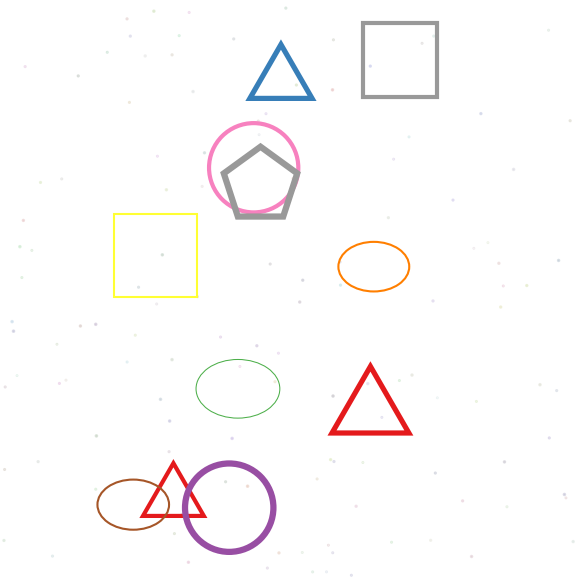[{"shape": "triangle", "thickness": 2, "radius": 0.3, "center": [0.3, 0.136]}, {"shape": "triangle", "thickness": 2.5, "radius": 0.38, "center": [0.641, 0.288]}, {"shape": "triangle", "thickness": 2.5, "radius": 0.31, "center": [0.486, 0.86]}, {"shape": "oval", "thickness": 0.5, "radius": 0.36, "center": [0.412, 0.326]}, {"shape": "circle", "thickness": 3, "radius": 0.38, "center": [0.397, 0.12]}, {"shape": "oval", "thickness": 1, "radius": 0.31, "center": [0.647, 0.537]}, {"shape": "square", "thickness": 1, "radius": 0.36, "center": [0.27, 0.557]}, {"shape": "oval", "thickness": 1, "radius": 0.31, "center": [0.231, 0.125]}, {"shape": "circle", "thickness": 2, "radius": 0.39, "center": [0.439, 0.709]}, {"shape": "square", "thickness": 2, "radius": 0.32, "center": [0.693, 0.895]}, {"shape": "pentagon", "thickness": 3, "radius": 0.33, "center": [0.451, 0.678]}]